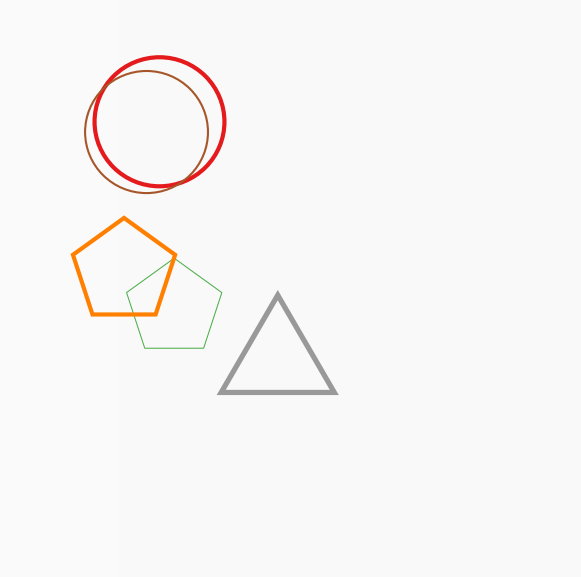[{"shape": "circle", "thickness": 2, "radius": 0.56, "center": [0.274, 0.788]}, {"shape": "pentagon", "thickness": 0.5, "radius": 0.43, "center": [0.3, 0.466]}, {"shape": "pentagon", "thickness": 2, "radius": 0.46, "center": [0.213, 0.529]}, {"shape": "circle", "thickness": 1, "radius": 0.53, "center": [0.252, 0.77]}, {"shape": "triangle", "thickness": 2.5, "radius": 0.56, "center": [0.478, 0.376]}]